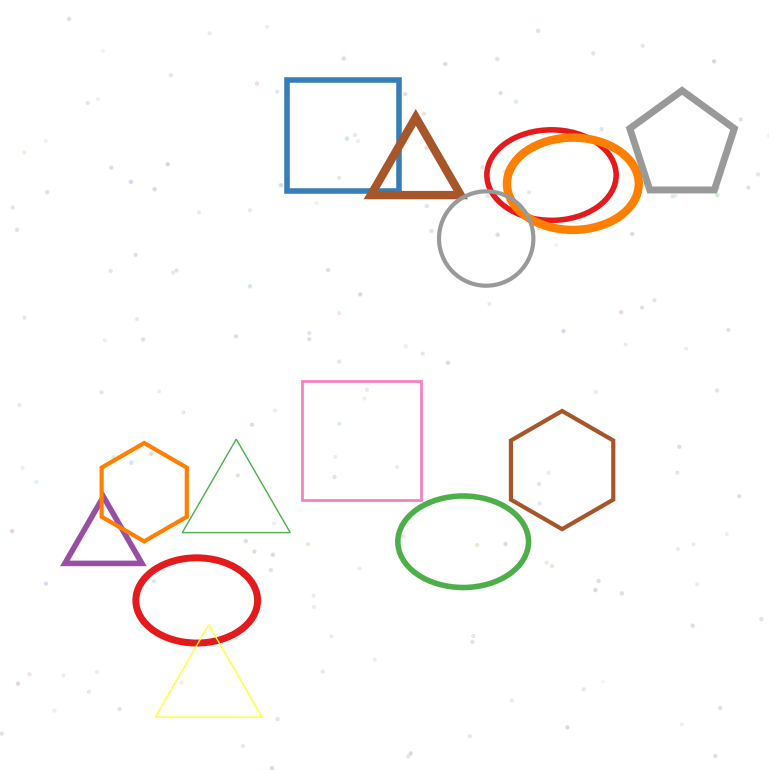[{"shape": "oval", "thickness": 2, "radius": 0.42, "center": [0.716, 0.773]}, {"shape": "oval", "thickness": 2.5, "radius": 0.4, "center": [0.255, 0.22]}, {"shape": "square", "thickness": 2, "radius": 0.36, "center": [0.446, 0.824]}, {"shape": "oval", "thickness": 2, "radius": 0.42, "center": [0.602, 0.296]}, {"shape": "triangle", "thickness": 0.5, "radius": 0.4, "center": [0.307, 0.349]}, {"shape": "triangle", "thickness": 2, "radius": 0.29, "center": [0.134, 0.297]}, {"shape": "oval", "thickness": 3, "radius": 0.43, "center": [0.744, 0.761]}, {"shape": "hexagon", "thickness": 1.5, "radius": 0.32, "center": [0.187, 0.361]}, {"shape": "triangle", "thickness": 0.5, "radius": 0.4, "center": [0.271, 0.109]}, {"shape": "triangle", "thickness": 3, "radius": 0.34, "center": [0.54, 0.78]}, {"shape": "hexagon", "thickness": 1.5, "radius": 0.38, "center": [0.73, 0.39]}, {"shape": "square", "thickness": 1, "radius": 0.39, "center": [0.469, 0.428]}, {"shape": "circle", "thickness": 1.5, "radius": 0.31, "center": [0.631, 0.69]}, {"shape": "pentagon", "thickness": 2.5, "radius": 0.36, "center": [0.886, 0.811]}]